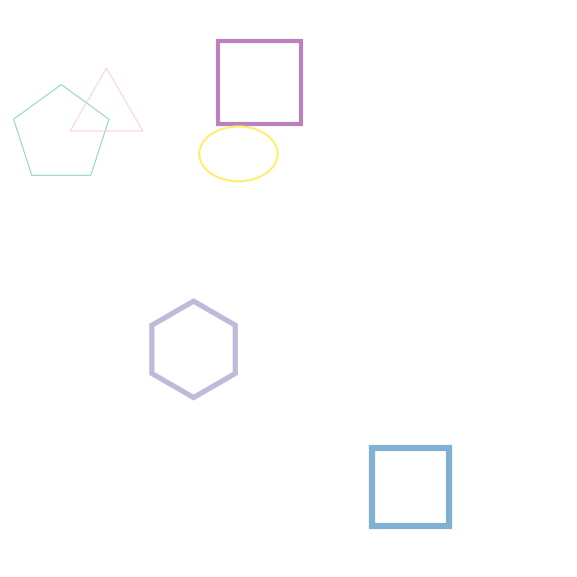[{"shape": "pentagon", "thickness": 0.5, "radius": 0.43, "center": [0.106, 0.766]}, {"shape": "hexagon", "thickness": 2.5, "radius": 0.42, "center": [0.335, 0.394]}, {"shape": "square", "thickness": 3, "radius": 0.34, "center": [0.711, 0.156]}, {"shape": "triangle", "thickness": 0.5, "radius": 0.36, "center": [0.184, 0.809]}, {"shape": "square", "thickness": 2, "radius": 0.36, "center": [0.449, 0.856]}, {"shape": "oval", "thickness": 1, "radius": 0.34, "center": [0.413, 0.733]}]